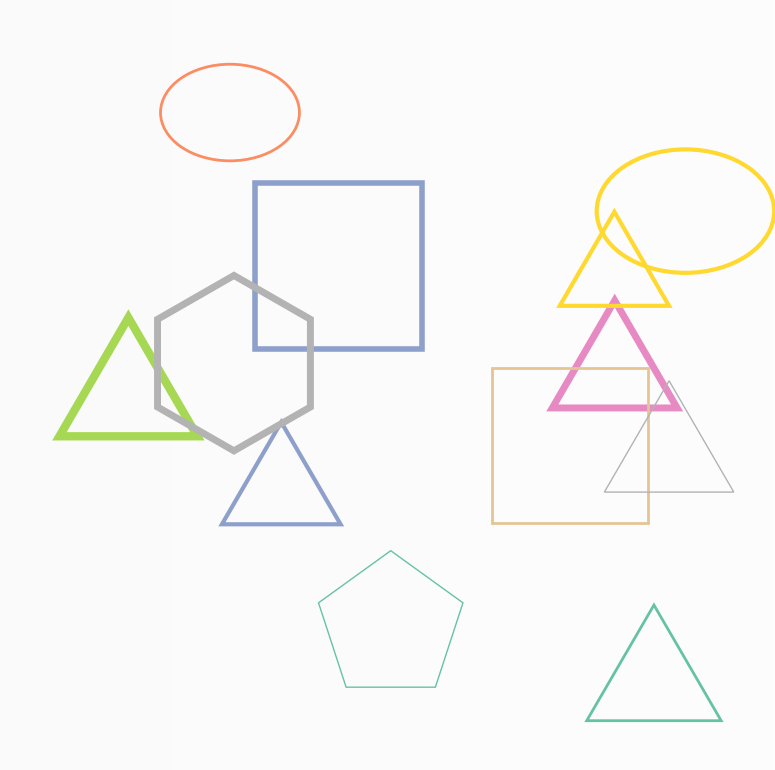[{"shape": "triangle", "thickness": 1, "radius": 0.5, "center": [0.844, 0.114]}, {"shape": "pentagon", "thickness": 0.5, "radius": 0.49, "center": [0.504, 0.187]}, {"shape": "oval", "thickness": 1, "radius": 0.45, "center": [0.297, 0.854]}, {"shape": "triangle", "thickness": 1.5, "radius": 0.44, "center": [0.363, 0.363]}, {"shape": "square", "thickness": 2, "radius": 0.54, "center": [0.437, 0.654]}, {"shape": "triangle", "thickness": 2.5, "radius": 0.46, "center": [0.793, 0.517]}, {"shape": "triangle", "thickness": 3, "radius": 0.51, "center": [0.166, 0.485]}, {"shape": "triangle", "thickness": 1.5, "radius": 0.41, "center": [0.793, 0.644]}, {"shape": "oval", "thickness": 1.5, "radius": 0.57, "center": [0.884, 0.726]}, {"shape": "square", "thickness": 1, "radius": 0.5, "center": [0.736, 0.421]}, {"shape": "triangle", "thickness": 0.5, "radius": 0.48, "center": [0.863, 0.409]}, {"shape": "hexagon", "thickness": 2.5, "radius": 0.57, "center": [0.302, 0.528]}]